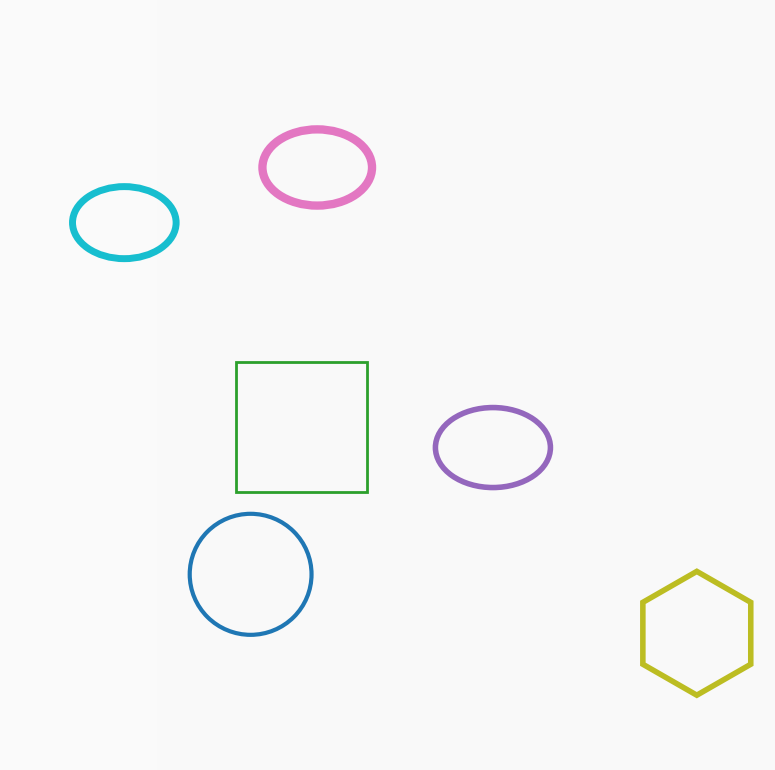[{"shape": "circle", "thickness": 1.5, "radius": 0.39, "center": [0.323, 0.254]}, {"shape": "square", "thickness": 1, "radius": 0.42, "center": [0.389, 0.446]}, {"shape": "oval", "thickness": 2, "radius": 0.37, "center": [0.636, 0.419]}, {"shape": "oval", "thickness": 3, "radius": 0.35, "center": [0.409, 0.782]}, {"shape": "hexagon", "thickness": 2, "radius": 0.4, "center": [0.899, 0.178]}, {"shape": "oval", "thickness": 2.5, "radius": 0.33, "center": [0.16, 0.711]}]